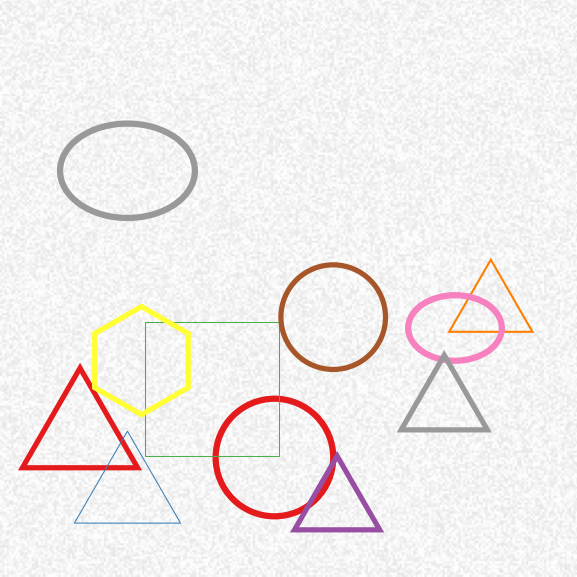[{"shape": "circle", "thickness": 3, "radius": 0.51, "center": [0.475, 0.207]}, {"shape": "triangle", "thickness": 2.5, "radius": 0.58, "center": [0.139, 0.247]}, {"shape": "triangle", "thickness": 0.5, "radius": 0.53, "center": [0.221, 0.146]}, {"shape": "square", "thickness": 0.5, "radius": 0.58, "center": [0.368, 0.325]}, {"shape": "triangle", "thickness": 2.5, "radius": 0.43, "center": [0.584, 0.124]}, {"shape": "triangle", "thickness": 1, "radius": 0.42, "center": [0.85, 0.466]}, {"shape": "hexagon", "thickness": 2.5, "radius": 0.47, "center": [0.245, 0.375]}, {"shape": "circle", "thickness": 2.5, "radius": 0.45, "center": [0.577, 0.45]}, {"shape": "oval", "thickness": 3, "radius": 0.41, "center": [0.788, 0.431]}, {"shape": "oval", "thickness": 3, "radius": 0.58, "center": [0.221, 0.703]}, {"shape": "triangle", "thickness": 2.5, "radius": 0.43, "center": [0.769, 0.298]}]